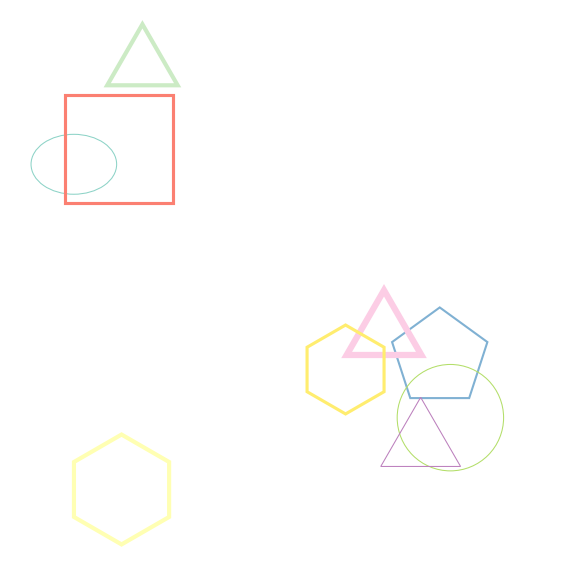[{"shape": "oval", "thickness": 0.5, "radius": 0.37, "center": [0.128, 0.715]}, {"shape": "hexagon", "thickness": 2, "radius": 0.48, "center": [0.21, 0.152]}, {"shape": "square", "thickness": 1.5, "radius": 0.46, "center": [0.206, 0.741]}, {"shape": "pentagon", "thickness": 1, "radius": 0.43, "center": [0.761, 0.38]}, {"shape": "circle", "thickness": 0.5, "radius": 0.46, "center": [0.78, 0.276]}, {"shape": "triangle", "thickness": 3, "radius": 0.37, "center": [0.665, 0.422]}, {"shape": "triangle", "thickness": 0.5, "radius": 0.4, "center": [0.728, 0.231]}, {"shape": "triangle", "thickness": 2, "radius": 0.35, "center": [0.247, 0.887]}, {"shape": "hexagon", "thickness": 1.5, "radius": 0.38, "center": [0.598, 0.359]}]